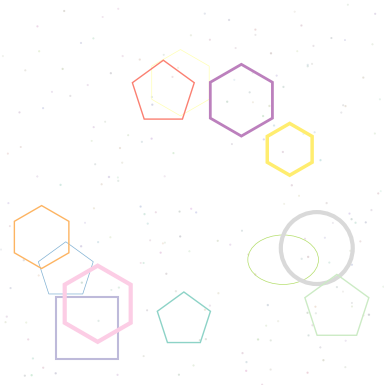[{"shape": "pentagon", "thickness": 1, "radius": 0.36, "center": [0.478, 0.169]}, {"shape": "hexagon", "thickness": 0.5, "radius": 0.43, "center": [0.469, 0.785]}, {"shape": "square", "thickness": 1.5, "radius": 0.4, "center": [0.226, 0.148]}, {"shape": "pentagon", "thickness": 1, "radius": 0.42, "center": [0.424, 0.759]}, {"shape": "pentagon", "thickness": 0.5, "radius": 0.37, "center": [0.171, 0.297]}, {"shape": "hexagon", "thickness": 1, "radius": 0.41, "center": [0.108, 0.384]}, {"shape": "oval", "thickness": 0.5, "radius": 0.46, "center": [0.735, 0.325]}, {"shape": "hexagon", "thickness": 3, "radius": 0.49, "center": [0.254, 0.211]}, {"shape": "circle", "thickness": 3, "radius": 0.47, "center": [0.823, 0.356]}, {"shape": "hexagon", "thickness": 2, "radius": 0.47, "center": [0.627, 0.74]}, {"shape": "pentagon", "thickness": 1, "radius": 0.44, "center": [0.875, 0.2]}, {"shape": "hexagon", "thickness": 2.5, "radius": 0.34, "center": [0.752, 0.612]}]